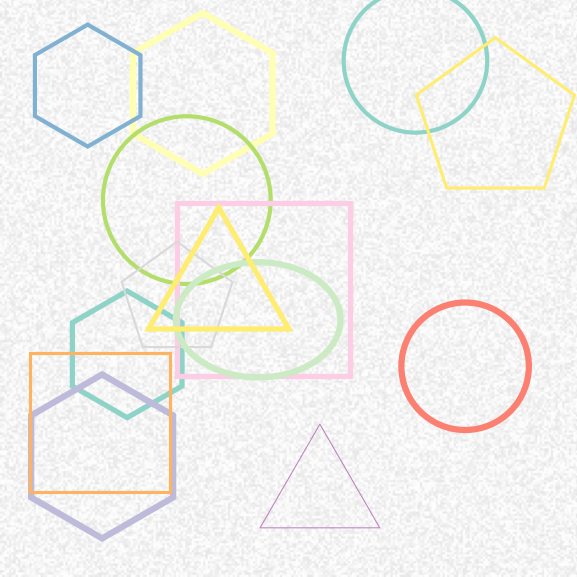[{"shape": "circle", "thickness": 2, "radius": 0.62, "center": [0.719, 0.894]}, {"shape": "hexagon", "thickness": 2.5, "radius": 0.55, "center": [0.22, 0.386]}, {"shape": "hexagon", "thickness": 3, "radius": 0.7, "center": [0.351, 0.837]}, {"shape": "hexagon", "thickness": 3, "radius": 0.71, "center": [0.177, 0.209]}, {"shape": "circle", "thickness": 3, "radius": 0.55, "center": [0.805, 0.365]}, {"shape": "hexagon", "thickness": 2, "radius": 0.53, "center": [0.152, 0.851]}, {"shape": "square", "thickness": 1.5, "radius": 0.6, "center": [0.173, 0.268]}, {"shape": "circle", "thickness": 2, "radius": 0.73, "center": [0.323, 0.653]}, {"shape": "square", "thickness": 2.5, "radius": 0.75, "center": [0.456, 0.498]}, {"shape": "pentagon", "thickness": 1, "radius": 0.5, "center": [0.307, 0.48]}, {"shape": "triangle", "thickness": 0.5, "radius": 0.6, "center": [0.554, 0.145]}, {"shape": "oval", "thickness": 3, "radius": 0.71, "center": [0.447, 0.445]}, {"shape": "triangle", "thickness": 2.5, "radius": 0.7, "center": [0.379, 0.5]}, {"shape": "pentagon", "thickness": 1.5, "radius": 0.72, "center": [0.858, 0.79]}]